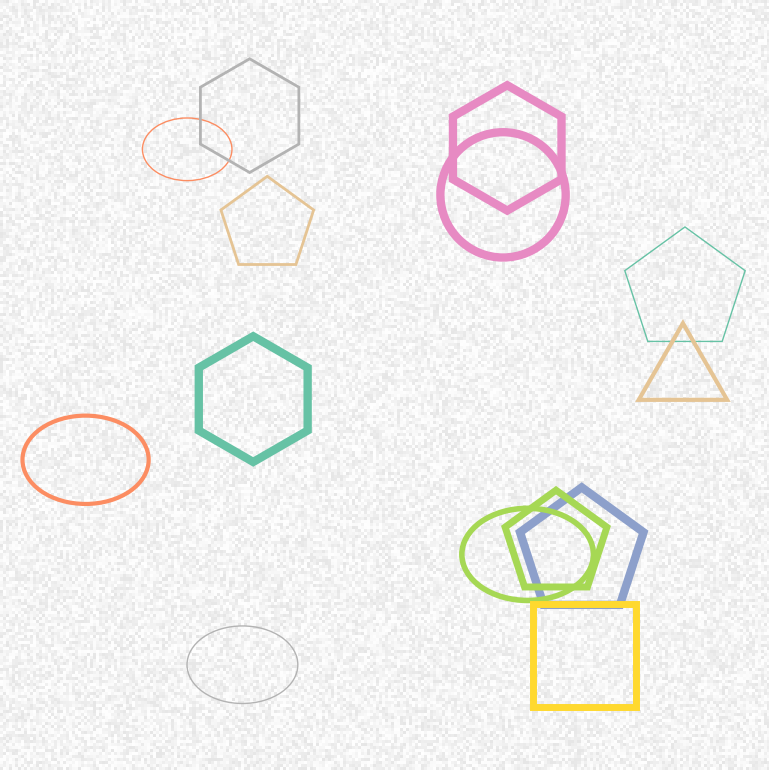[{"shape": "pentagon", "thickness": 0.5, "radius": 0.41, "center": [0.89, 0.623]}, {"shape": "hexagon", "thickness": 3, "radius": 0.41, "center": [0.329, 0.482]}, {"shape": "oval", "thickness": 0.5, "radius": 0.29, "center": [0.243, 0.806]}, {"shape": "oval", "thickness": 1.5, "radius": 0.41, "center": [0.111, 0.403]}, {"shape": "pentagon", "thickness": 3, "radius": 0.42, "center": [0.756, 0.283]}, {"shape": "hexagon", "thickness": 3, "radius": 0.41, "center": [0.659, 0.808]}, {"shape": "circle", "thickness": 3, "radius": 0.41, "center": [0.653, 0.747]}, {"shape": "oval", "thickness": 2, "radius": 0.43, "center": [0.685, 0.28]}, {"shape": "pentagon", "thickness": 2.5, "radius": 0.35, "center": [0.722, 0.294]}, {"shape": "square", "thickness": 2.5, "radius": 0.34, "center": [0.759, 0.148]}, {"shape": "triangle", "thickness": 1.5, "radius": 0.33, "center": [0.887, 0.514]}, {"shape": "pentagon", "thickness": 1, "radius": 0.32, "center": [0.347, 0.708]}, {"shape": "hexagon", "thickness": 1, "radius": 0.37, "center": [0.324, 0.85]}, {"shape": "oval", "thickness": 0.5, "radius": 0.36, "center": [0.315, 0.137]}]